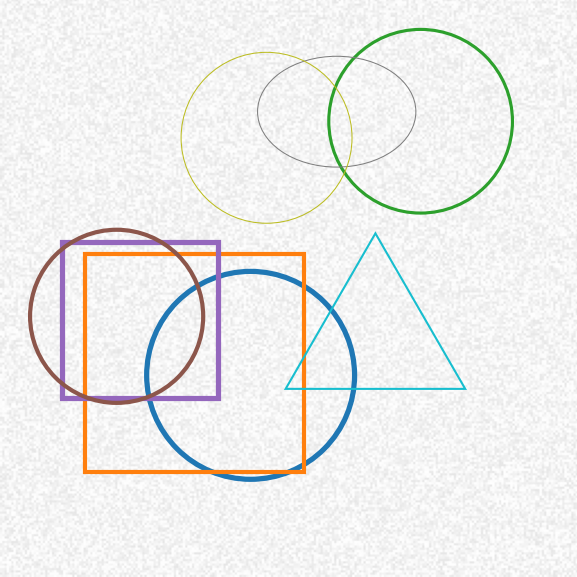[{"shape": "circle", "thickness": 2.5, "radius": 0.9, "center": [0.434, 0.349]}, {"shape": "square", "thickness": 2, "radius": 0.95, "center": [0.336, 0.37]}, {"shape": "circle", "thickness": 1.5, "radius": 0.8, "center": [0.728, 0.789]}, {"shape": "square", "thickness": 2.5, "radius": 0.68, "center": [0.242, 0.445]}, {"shape": "circle", "thickness": 2, "radius": 0.75, "center": [0.202, 0.451]}, {"shape": "oval", "thickness": 0.5, "radius": 0.69, "center": [0.583, 0.806]}, {"shape": "circle", "thickness": 0.5, "radius": 0.74, "center": [0.462, 0.761]}, {"shape": "triangle", "thickness": 1, "radius": 0.9, "center": [0.65, 0.416]}]